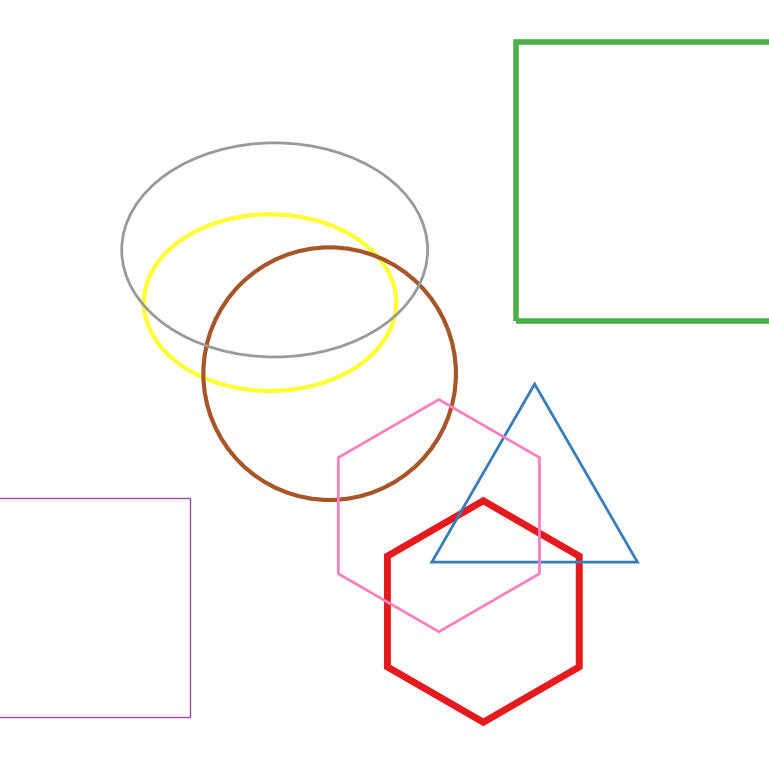[{"shape": "hexagon", "thickness": 2.5, "radius": 0.72, "center": [0.628, 0.206]}, {"shape": "triangle", "thickness": 1, "radius": 0.77, "center": [0.694, 0.347]}, {"shape": "square", "thickness": 2, "radius": 0.91, "center": [0.852, 0.764]}, {"shape": "square", "thickness": 0.5, "radius": 0.71, "center": [0.104, 0.211]}, {"shape": "oval", "thickness": 1.5, "radius": 0.82, "center": [0.351, 0.607]}, {"shape": "circle", "thickness": 1.5, "radius": 0.82, "center": [0.428, 0.515]}, {"shape": "hexagon", "thickness": 1, "radius": 0.75, "center": [0.57, 0.33]}, {"shape": "oval", "thickness": 1, "radius": 0.99, "center": [0.357, 0.675]}]